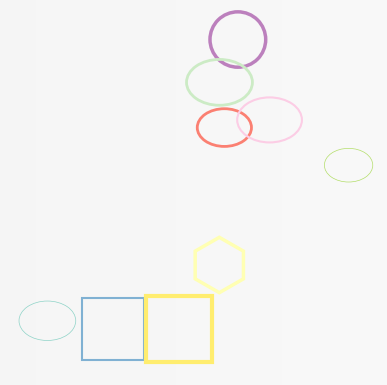[{"shape": "oval", "thickness": 0.5, "radius": 0.37, "center": [0.122, 0.167]}, {"shape": "hexagon", "thickness": 2.5, "radius": 0.36, "center": [0.566, 0.312]}, {"shape": "oval", "thickness": 2, "radius": 0.35, "center": [0.579, 0.669]}, {"shape": "square", "thickness": 1.5, "radius": 0.4, "center": [0.291, 0.145]}, {"shape": "oval", "thickness": 0.5, "radius": 0.31, "center": [0.9, 0.571]}, {"shape": "oval", "thickness": 1.5, "radius": 0.42, "center": [0.696, 0.689]}, {"shape": "circle", "thickness": 2.5, "radius": 0.36, "center": [0.614, 0.897]}, {"shape": "oval", "thickness": 2, "radius": 0.43, "center": [0.566, 0.786]}, {"shape": "square", "thickness": 3, "radius": 0.43, "center": [0.462, 0.147]}]